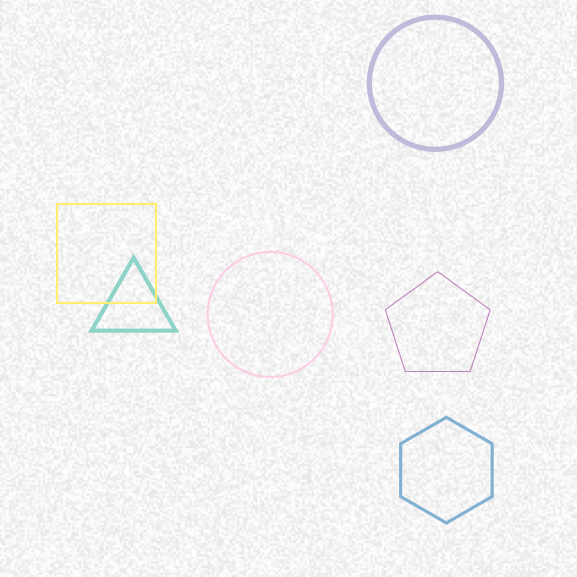[{"shape": "triangle", "thickness": 2, "radius": 0.42, "center": [0.232, 0.469]}, {"shape": "circle", "thickness": 2.5, "radius": 0.57, "center": [0.754, 0.855]}, {"shape": "hexagon", "thickness": 1.5, "radius": 0.46, "center": [0.773, 0.185]}, {"shape": "circle", "thickness": 1, "radius": 0.54, "center": [0.468, 0.455]}, {"shape": "pentagon", "thickness": 0.5, "radius": 0.48, "center": [0.758, 0.433]}, {"shape": "square", "thickness": 1, "radius": 0.43, "center": [0.185, 0.56]}]